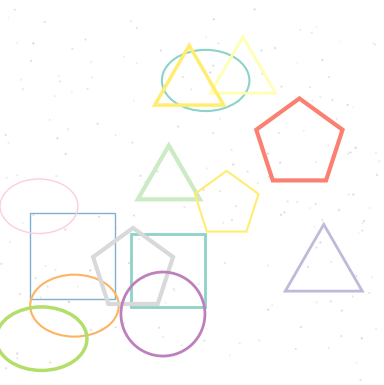[{"shape": "square", "thickness": 2, "radius": 0.48, "center": [0.437, 0.298]}, {"shape": "oval", "thickness": 1.5, "radius": 0.57, "center": [0.534, 0.791]}, {"shape": "triangle", "thickness": 2, "radius": 0.49, "center": [0.631, 0.807]}, {"shape": "triangle", "thickness": 2, "radius": 0.58, "center": [0.841, 0.302]}, {"shape": "pentagon", "thickness": 3, "radius": 0.59, "center": [0.778, 0.627]}, {"shape": "square", "thickness": 1, "radius": 0.55, "center": [0.188, 0.335]}, {"shape": "oval", "thickness": 1.5, "radius": 0.57, "center": [0.193, 0.206]}, {"shape": "oval", "thickness": 2.5, "radius": 0.59, "center": [0.108, 0.12]}, {"shape": "oval", "thickness": 1, "radius": 0.51, "center": [0.101, 0.464]}, {"shape": "pentagon", "thickness": 3, "radius": 0.55, "center": [0.346, 0.299]}, {"shape": "circle", "thickness": 2, "radius": 0.55, "center": [0.423, 0.184]}, {"shape": "triangle", "thickness": 3, "radius": 0.47, "center": [0.439, 0.529]}, {"shape": "triangle", "thickness": 2.5, "radius": 0.52, "center": [0.491, 0.779]}, {"shape": "pentagon", "thickness": 1.5, "radius": 0.44, "center": [0.589, 0.469]}]